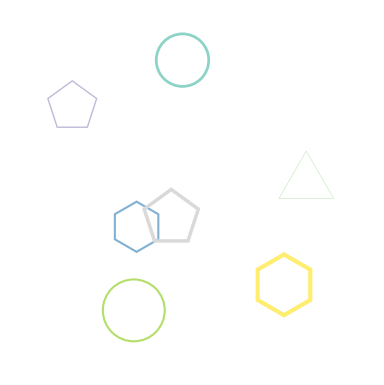[{"shape": "circle", "thickness": 2, "radius": 0.34, "center": [0.474, 0.844]}, {"shape": "pentagon", "thickness": 1, "radius": 0.33, "center": [0.188, 0.723]}, {"shape": "hexagon", "thickness": 1.5, "radius": 0.33, "center": [0.355, 0.411]}, {"shape": "circle", "thickness": 1.5, "radius": 0.4, "center": [0.347, 0.194]}, {"shape": "pentagon", "thickness": 2.5, "radius": 0.37, "center": [0.445, 0.434]}, {"shape": "triangle", "thickness": 0.5, "radius": 0.41, "center": [0.795, 0.526]}, {"shape": "hexagon", "thickness": 3, "radius": 0.39, "center": [0.738, 0.26]}]